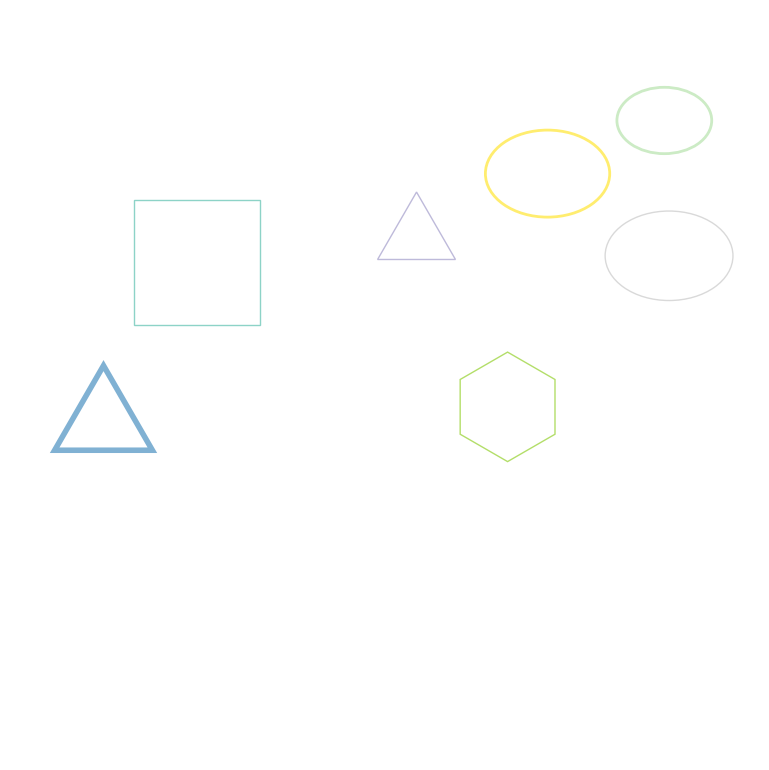[{"shape": "square", "thickness": 0.5, "radius": 0.41, "center": [0.256, 0.659]}, {"shape": "triangle", "thickness": 0.5, "radius": 0.29, "center": [0.541, 0.692]}, {"shape": "triangle", "thickness": 2, "radius": 0.37, "center": [0.134, 0.452]}, {"shape": "hexagon", "thickness": 0.5, "radius": 0.36, "center": [0.659, 0.472]}, {"shape": "oval", "thickness": 0.5, "radius": 0.42, "center": [0.869, 0.668]}, {"shape": "oval", "thickness": 1, "radius": 0.31, "center": [0.863, 0.844]}, {"shape": "oval", "thickness": 1, "radius": 0.4, "center": [0.711, 0.775]}]